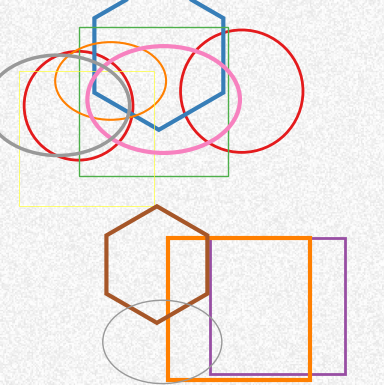[{"shape": "circle", "thickness": 2, "radius": 0.8, "center": [0.628, 0.763]}, {"shape": "circle", "thickness": 2, "radius": 0.71, "center": [0.204, 0.725]}, {"shape": "hexagon", "thickness": 3, "radius": 0.97, "center": [0.413, 0.856]}, {"shape": "square", "thickness": 1, "radius": 0.97, "center": [0.399, 0.736]}, {"shape": "square", "thickness": 2, "radius": 0.88, "center": [0.721, 0.205]}, {"shape": "square", "thickness": 3, "radius": 0.92, "center": [0.621, 0.196]}, {"shape": "oval", "thickness": 1.5, "radius": 0.72, "center": [0.287, 0.79]}, {"shape": "square", "thickness": 0.5, "radius": 0.88, "center": [0.225, 0.64]}, {"shape": "hexagon", "thickness": 3, "radius": 0.76, "center": [0.408, 0.313]}, {"shape": "oval", "thickness": 3, "radius": 0.99, "center": [0.425, 0.741]}, {"shape": "oval", "thickness": 2.5, "radius": 0.93, "center": [0.15, 0.726]}, {"shape": "oval", "thickness": 1, "radius": 0.77, "center": [0.422, 0.112]}]